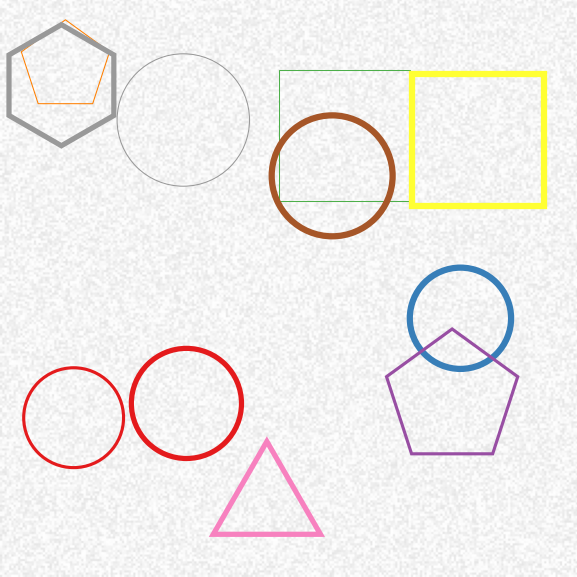[{"shape": "circle", "thickness": 2.5, "radius": 0.48, "center": [0.323, 0.301]}, {"shape": "circle", "thickness": 1.5, "radius": 0.43, "center": [0.127, 0.276]}, {"shape": "circle", "thickness": 3, "radius": 0.44, "center": [0.797, 0.448]}, {"shape": "square", "thickness": 0.5, "radius": 0.57, "center": [0.597, 0.764]}, {"shape": "pentagon", "thickness": 1.5, "radius": 0.6, "center": [0.783, 0.31]}, {"shape": "pentagon", "thickness": 0.5, "radius": 0.4, "center": [0.113, 0.885]}, {"shape": "square", "thickness": 3, "radius": 0.57, "center": [0.827, 0.757]}, {"shape": "circle", "thickness": 3, "radius": 0.52, "center": [0.575, 0.695]}, {"shape": "triangle", "thickness": 2.5, "radius": 0.54, "center": [0.462, 0.128]}, {"shape": "circle", "thickness": 0.5, "radius": 0.57, "center": [0.317, 0.791]}, {"shape": "hexagon", "thickness": 2.5, "radius": 0.52, "center": [0.106, 0.852]}]